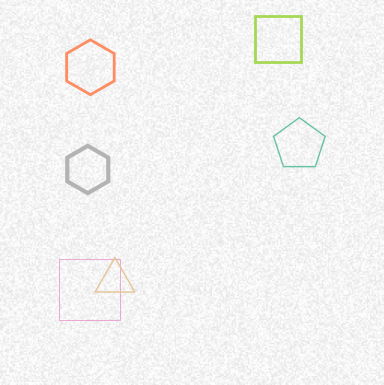[{"shape": "pentagon", "thickness": 1, "radius": 0.35, "center": [0.778, 0.624]}, {"shape": "hexagon", "thickness": 2, "radius": 0.36, "center": [0.235, 0.825]}, {"shape": "square", "thickness": 0.5, "radius": 0.39, "center": [0.232, 0.247]}, {"shape": "square", "thickness": 2, "radius": 0.3, "center": [0.722, 0.899]}, {"shape": "triangle", "thickness": 1, "radius": 0.3, "center": [0.299, 0.271]}, {"shape": "hexagon", "thickness": 3, "radius": 0.31, "center": [0.228, 0.56]}]